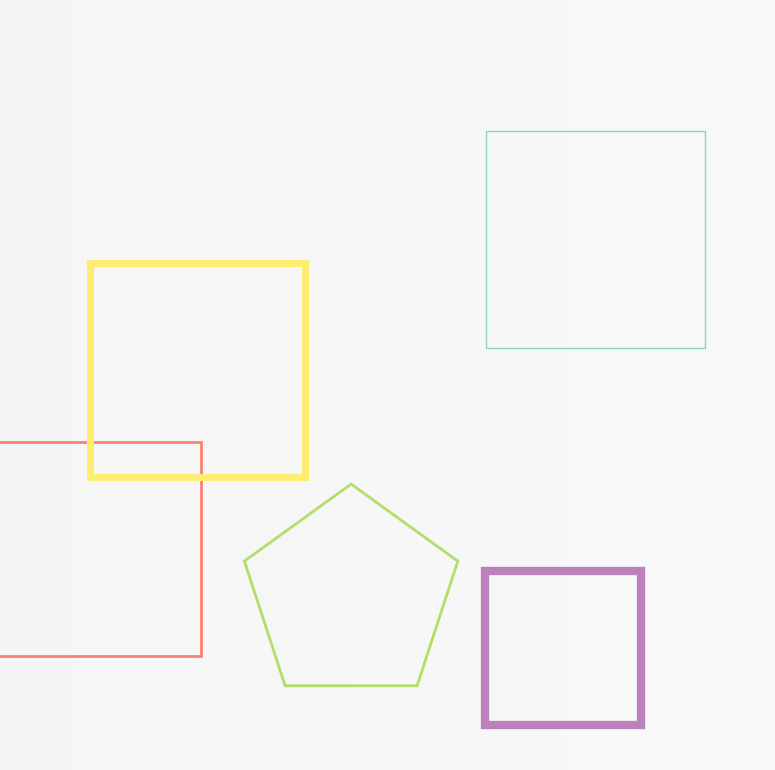[{"shape": "square", "thickness": 0.5, "radius": 0.7, "center": [0.768, 0.688]}, {"shape": "square", "thickness": 1, "radius": 0.7, "center": [0.12, 0.287]}, {"shape": "pentagon", "thickness": 1, "radius": 0.72, "center": [0.453, 0.227]}, {"shape": "square", "thickness": 3, "radius": 0.5, "center": [0.726, 0.159]}, {"shape": "square", "thickness": 2.5, "radius": 0.69, "center": [0.255, 0.519]}]